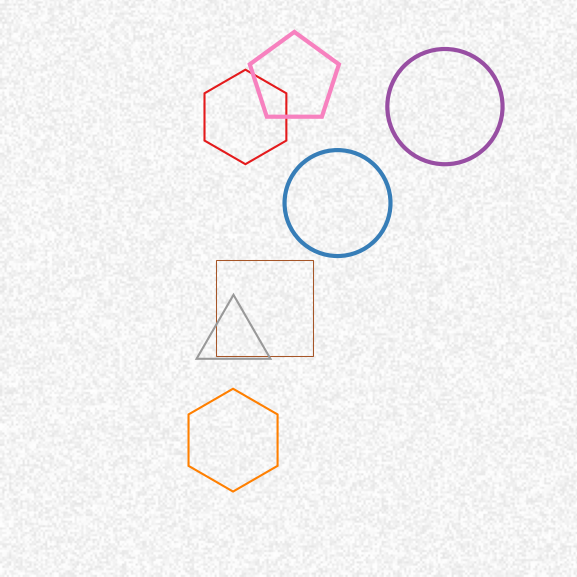[{"shape": "hexagon", "thickness": 1, "radius": 0.41, "center": [0.425, 0.797]}, {"shape": "circle", "thickness": 2, "radius": 0.46, "center": [0.584, 0.648]}, {"shape": "circle", "thickness": 2, "radius": 0.5, "center": [0.77, 0.815]}, {"shape": "hexagon", "thickness": 1, "radius": 0.45, "center": [0.404, 0.237]}, {"shape": "square", "thickness": 0.5, "radius": 0.42, "center": [0.458, 0.466]}, {"shape": "pentagon", "thickness": 2, "radius": 0.41, "center": [0.51, 0.863]}, {"shape": "triangle", "thickness": 1, "radius": 0.37, "center": [0.404, 0.415]}]